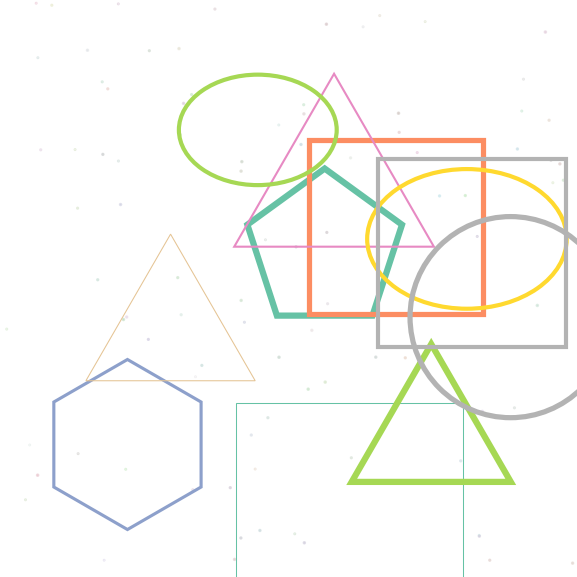[{"shape": "pentagon", "thickness": 3, "radius": 0.7, "center": [0.562, 0.567]}, {"shape": "square", "thickness": 0.5, "radius": 0.99, "center": [0.605, 0.104]}, {"shape": "square", "thickness": 2.5, "radius": 0.75, "center": [0.686, 0.606]}, {"shape": "hexagon", "thickness": 1.5, "radius": 0.74, "center": [0.221, 0.229]}, {"shape": "triangle", "thickness": 1, "radius": 1.0, "center": [0.578, 0.672]}, {"shape": "triangle", "thickness": 3, "radius": 0.8, "center": [0.747, 0.244]}, {"shape": "oval", "thickness": 2, "radius": 0.68, "center": [0.446, 0.774]}, {"shape": "oval", "thickness": 2, "radius": 0.86, "center": [0.809, 0.585]}, {"shape": "triangle", "thickness": 0.5, "radius": 0.85, "center": [0.295, 0.424]}, {"shape": "circle", "thickness": 2.5, "radius": 0.87, "center": [0.884, 0.45]}, {"shape": "square", "thickness": 2, "radius": 0.81, "center": [0.817, 0.561]}]